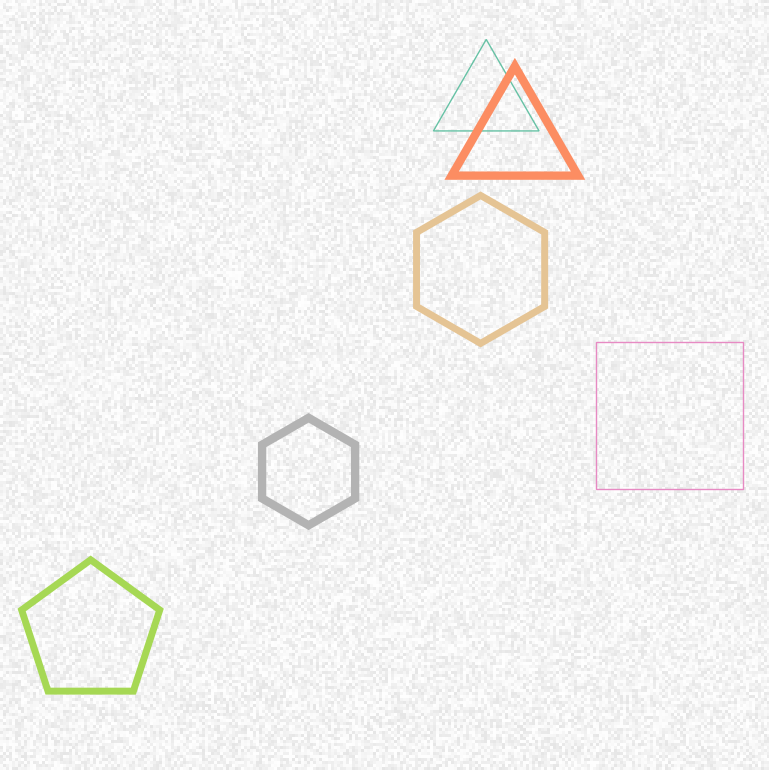[{"shape": "triangle", "thickness": 0.5, "radius": 0.4, "center": [0.631, 0.87]}, {"shape": "triangle", "thickness": 3, "radius": 0.47, "center": [0.669, 0.819]}, {"shape": "square", "thickness": 0.5, "radius": 0.48, "center": [0.87, 0.461]}, {"shape": "pentagon", "thickness": 2.5, "radius": 0.47, "center": [0.118, 0.179]}, {"shape": "hexagon", "thickness": 2.5, "radius": 0.48, "center": [0.624, 0.65]}, {"shape": "hexagon", "thickness": 3, "radius": 0.35, "center": [0.401, 0.388]}]